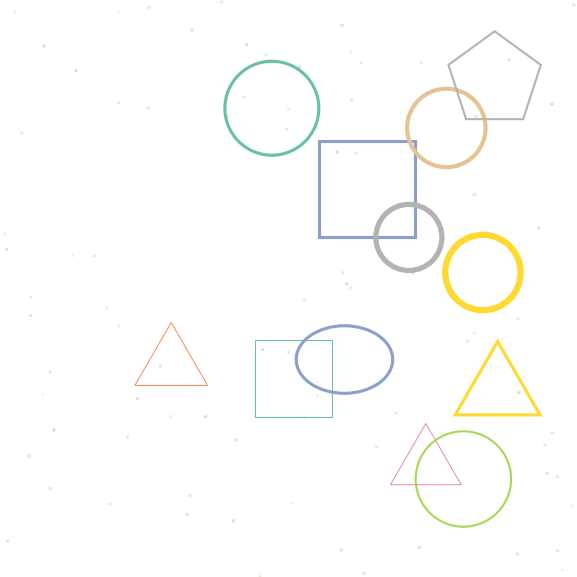[{"shape": "square", "thickness": 0.5, "radius": 0.34, "center": [0.508, 0.343]}, {"shape": "circle", "thickness": 1.5, "radius": 0.41, "center": [0.471, 0.812]}, {"shape": "triangle", "thickness": 0.5, "radius": 0.36, "center": [0.296, 0.368]}, {"shape": "oval", "thickness": 1.5, "radius": 0.42, "center": [0.596, 0.377]}, {"shape": "square", "thickness": 1.5, "radius": 0.42, "center": [0.635, 0.671]}, {"shape": "triangle", "thickness": 0.5, "radius": 0.35, "center": [0.737, 0.195]}, {"shape": "circle", "thickness": 1, "radius": 0.41, "center": [0.802, 0.17]}, {"shape": "triangle", "thickness": 1.5, "radius": 0.42, "center": [0.862, 0.323]}, {"shape": "circle", "thickness": 3, "radius": 0.33, "center": [0.836, 0.527]}, {"shape": "circle", "thickness": 2, "radius": 0.34, "center": [0.773, 0.778]}, {"shape": "pentagon", "thickness": 1, "radius": 0.42, "center": [0.857, 0.861]}, {"shape": "circle", "thickness": 2.5, "radius": 0.29, "center": [0.708, 0.588]}]